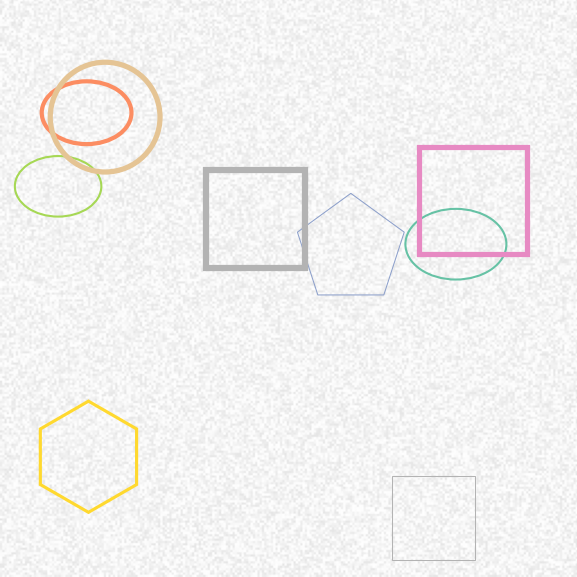[{"shape": "oval", "thickness": 1, "radius": 0.44, "center": [0.789, 0.576]}, {"shape": "oval", "thickness": 2, "radius": 0.39, "center": [0.15, 0.804]}, {"shape": "pentagon", "thickness": 0.5, "radius": 0.49, "center": [0.607, 0.567]}, {"shape": "square", "thickness": 2.5, "radius": 0.46, "center": [0.819, 0.652]}, {"shape": "oval", "thickness": 1, "radius": 0.37, "center": [0.101, 0.676]}, {"shape": "hexagon", "thickness": 1.5, "radius": 0.48, "center": [0.153, 0.208]}, {"shape": "circle", "thickness": 2.5, "radius": 0.48, "center": [0.182, 0.796]}, {"shape": "square", "thickness": 0.5, "radius": 0.36, "center": [0.75, 0.102]}, {"shape": "square", "thickness": 3, "radius": 0.43, "center": [0.442, 0.62]}]